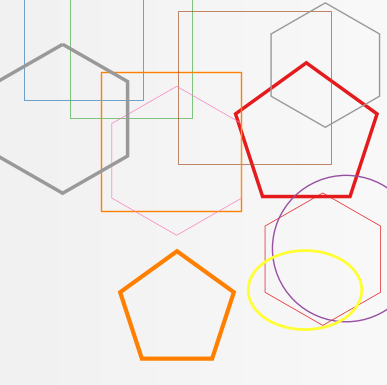[{"shape": "hexagon", "thickness": 0.5, "radius": 0.86, "center": [0.833, 0.327]}, {"shape": "pentagon", "thickness": 2.5, "radius": 0.96, "center": [0.79, 0.645]}, {"shape": "square", "thickness": 0.5, "radius": 0.76, "center": [0.215, 0.892]}, {"shape": "square", "thickness": 0.5, "radius": 0.78, "center": [0.338, 0.85]}, {"shape": "circle", "thickness": 1, "radius": 0.95, "center": [0.893, 0.354]}, {"shape": "square", "thickness": 1, "radius": 0.9, "center": [0.441, 0.633]}, {"shape": "pentagon", "thickness": 3, "radius": 0.77, "center": [0.457, 0.193]}, {"shape": "oval", "thickness": 2, "radius": 0.73, "center": [0.787, 0.247]}, {"shape": "square", "thickness": 0.5, "radius": 0.99, "center": [0.657, 0.773]}, {"shape": "hexagon", "thickness": 0.5, "radius": 0.97, "center": [0.456, 0.582]}, {"shape": "hexagon", "thickness": 1, "radius": 0.81, "center": [0.84, 0.831]}, {"shape": "hexagon", "thickness": 2.5, "radius": 0.97, "center": [0.162, 0.692]}]